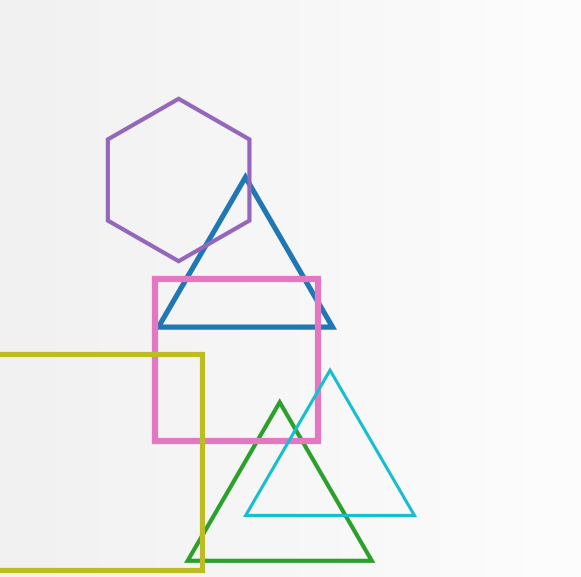[{"shape": "triangle", "thickness": 2.5, "radius": 0.87, "center": [0.422, 0.519]}, {"shape": "triangle", "thickness": 2, "radius": 0.91, "center": [0.481, 0.12]}, {"shape": "hexagon", "thickness": 2, "radius": 0.7, "center": [0.307, 0.687]}, {"shape": "square", "thickness": 3, "radius": 0.7, "center": [0.407, 0.376]}, {"shape": "square", "thickness": 2.5, "radius": 0.94, "center": [0.16, 0.198]}, {"shape": "triangle", "thickness": 1.5, "radius": 0.84, "center": [0.568, 0.19]}]